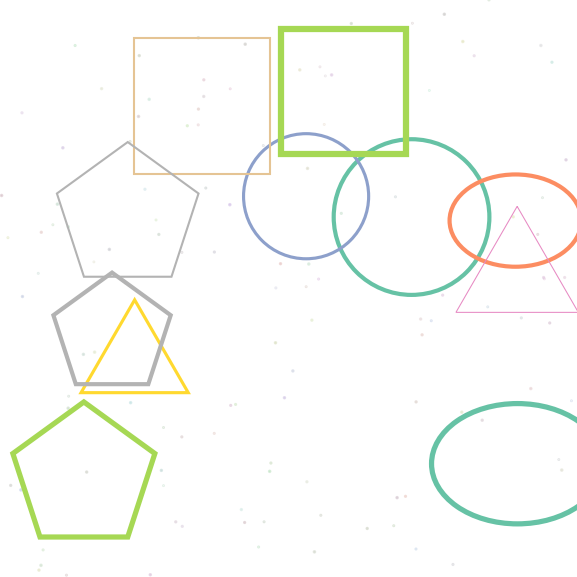[{"shape": "oval", "thickness": 2.5, "radius": 0.74, "center": [0.896, 0.196]}, {"shape": "circle", "thickness": 2, "radius": 0.67, "center": [0.713, 0.623]}, {"shape": "oval", "thickness": 2, "radius": 0.57, "center": [0.893, 0.617]}, {"shape": "circle", "thickness": 1.5, "radius": 0.54, "center": [0.53, 0.659]}, {"shape": "triangle", "thickness": 0.5, "radius": 0.61, "center": [0.896, 0.519]}, {"shape": "square", "thickness": 3, "radius": 0.54, "center": [0.594, 0.84]}, {"shape": "pentagon", "thickness": 2.5, "radius": 0.65, "center": [0.145, 0.174]}, {"shape": "triangle", "thickness": 1.5, "radius": 0.54, "center": [0.233, 0.373]}, {"shape": "square", "thickness": 1, "radius": 0.59, "center": [0.35, 0.815]}, {"shape": "pentagon", "thickness": 2, "radius": 0.53, "center": [0.194, 0.42]}, {"shape": "pentagon", "thickness": 1, "radius": 0.64, "center": [0.221, 0.624]}]